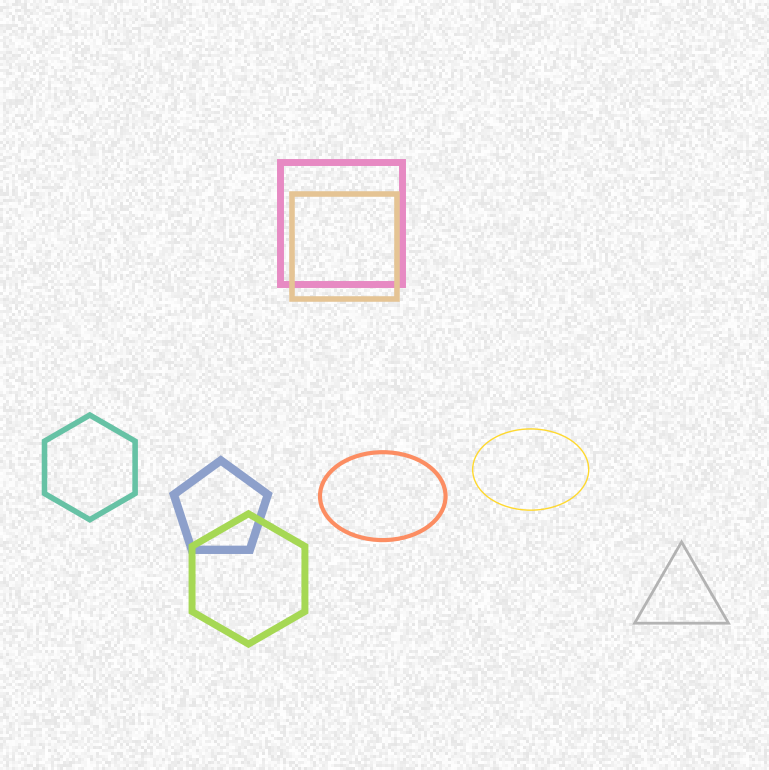[{"shape": "hexagon", "thickness": 2, "radius": 0.34, "center": [0.117, 0.393]}, {"shape": "oval", "thickness": 1.5, "radius": 0.41, "center": [0.497, 0.356]}, {"shape": "pentagon", "thickness": 3, "radius": 0.32, "center": [0.287, 0.338]}, {"shape": "square", "thickness": 2.5, "radius": 0.4, "center": [0.443, 0.71]}, {"shape": "hexagon", "thickness": 2.5, "radius": 0.42, "center": [0.323, 0.248]}, {"shape": "oval", "thickness": 0.5, "radius": 0.38, "center": [0.689, 0.39]}, {"shape": "square", "thickness": 2, "radius": 0.34, "center": [0.447, 0.679]}, {"shape": "triangle", "thickness": 1, "radius": 0.35, "center": [0.885, 0.226]}]